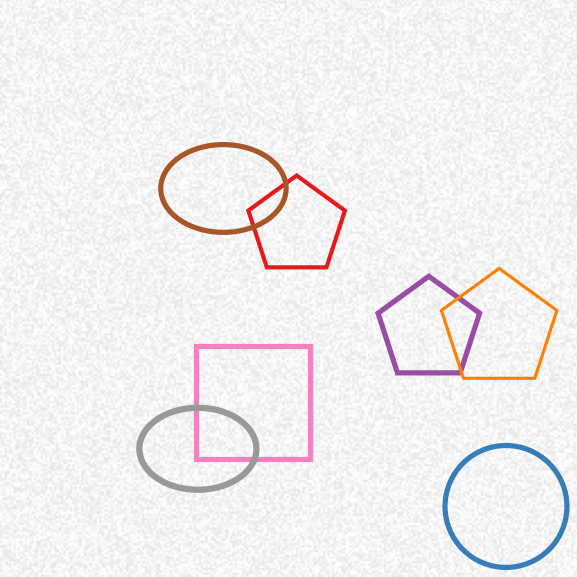[{"shape": "pentagon", "thickness": 2, "radius": 0.44, "center": [0.514, 0.607]}, {"shape": "circle", "thickness": 2.5, "radius": 0.53, "center": [0.876, 0.122]}, {"shape": "pentagon", "thickness": 2.5, "radius": 0.46, "center": [0.743, 0.428]}, {"shape": "pentagon", "thickness": 1.5, "radius": 0.53, "center": [0.864, 0.429]}, {"shape": "oval", "thickness": 2.5, "radius": 0.54, "center": [0.387, 0.673]}, {"shape": "square", "thickness": 2.5, "radius": 0.49, "center": [0.438, 0.302]}, {"shape": "oval", "thickness": 3, "radius": 0.51, "center": [0.343, 0.222]}]